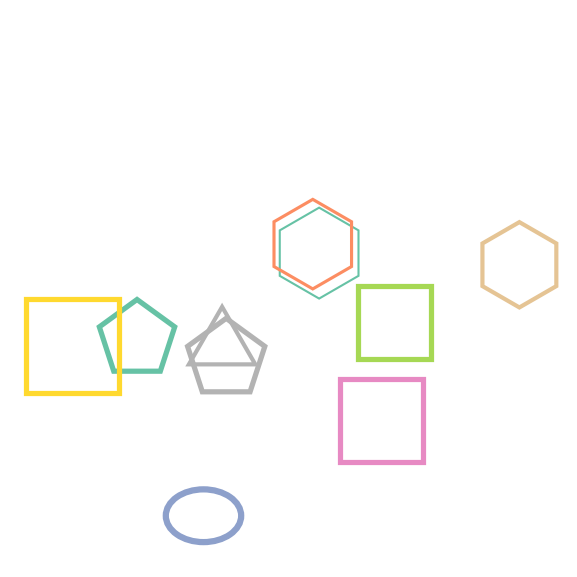[{"shape": "hexagon", "thickness": 1, "radius": 0.39, "center": [0.553, 0.561]}, {"shape": "pentagon", "thickness": 2.5, "radius": 0.34, "center": [0.237, 0.412]}, {"shape": "hexagon", "thickness": 1.5, "radius": 0.39, "center": [0.542, 0.576]}, {"shape": "oval", "thickness": 3, "radius": 0.33, "center": [0.352, 0.106]}, {"shape": "square", "thickness": 2.5, "radius": 0.36, "center": [0.66, 0.272]}, {"shape": "square", "thickness": 2.5, "radius": 0.32, "center": [0.683, 0.441]}, {"shape": "square", "thickness": 2.5, "radius": 0.4, "center": [0.126, 0.4]}, {"shape": "hexagon", "thickness": 2, "radius": 0.37, "center": [0.899, 0.541]}, {"shape": "pentagon", "thickness": 2.5, "radius": 0.35, "center": [0.392, 0.378]}, {"shape": "triangle", "thickness": 2, "radius": 0.33, "center": [0.385, 0.401]}]